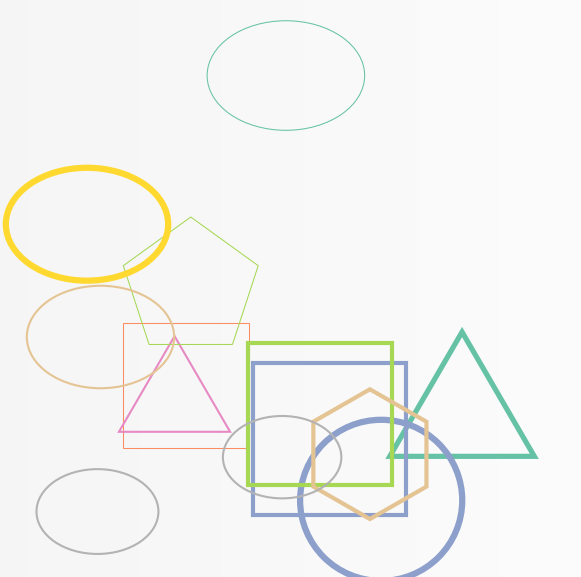[{"shape": "triangle", "thickness": 2.5, "radius": 0.72, "center": [0.795, 0.281]}, {"shape": "oval", "thickness": 0.5, "radius": 0.68, "center": [0.492, 0.868]}, {"shape": "square", "thickness": 0.5, "radius": 0.54, "center": [0.32, 0.331]}, {"shape": "circle", "thickness": 3, "radius": 0.7, "center": [0.656, 0.133]}, {"shape": "square", "thickness": 2, "radius": 0.66, "center": [0.567, 0.239]}, {"shape": "triangle", "thickness": 1, "radius": 0.55, "center": [0.3, 0.307]}, {"shape": "square", "thickness": 2, "radius": 0.62, "center": [0.55, 0.282]}, {"shape": "pentagon", "thickness": 0.5, "radius": 0.61, "center": [0.328, 0.501]}, {"shape": "oval", "thickness": 3, "radius": 0.7, "center": [0.15, 0.611]}, {"shape": "hexagon", "thickness": 2, "radius": 0.56, "center": [0.636, 0.213]}, {"shape": "oval", "thickness": 1, "radius": 0.63, "center": [0.173, 0.416]}, {"shape": "oval", "thickness": 1, "radius": 0.52, "center": [0.168, 0.113]}, {"shape": "oval", "thickness": 1, "radius": 0.51, "center": [0.485, 0.207]}]